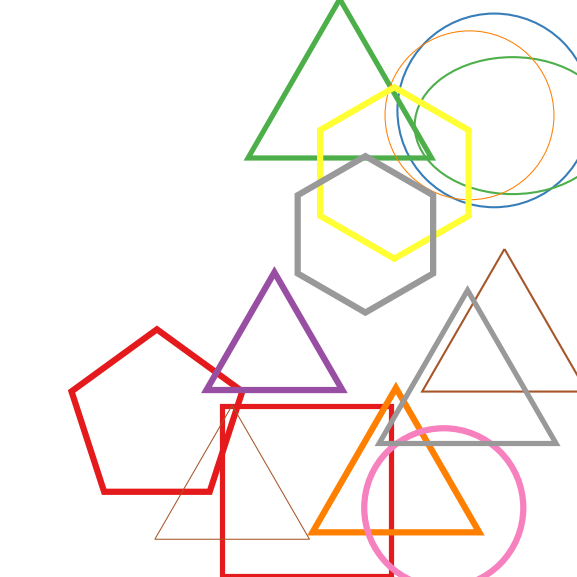[{"shape": "pentagon", "thickness": 3, "radius": 0.78, "center": [0.272, 0.273]}, {"shape": "square", "thickness": 2.5, "radius": 0.73, "center": [0.531, 0.149]}, {"shape": "circle", "thickness": 1, "radius": 0.84, "center": [0.856, 0.808]}, {"shape": "triangle", "thickness": 2.5, "radius": 0.92, "center": [0.588, 0.817]}, {"shape": "oval", "thickness": 1, "radius": 0.85, "center": [0.887, 0.782]}, {"shape": "triangle", "thickness": 3, "radius": 0.68, "center": [0.475, 0.392]}, {"shape": "circle", "thickness": 0.5, "radius": 0.73, "center": [0.813, 0.799]}, {"shape": "triangle", "thickness": 3, "radius": 0.83, "center": [0.686, 0.161]}, {"shape": "hexagon", "thickness": 3, "radius": 0.74, "center": [0.683, 0.7]}, {"shape": "triangle", "thickness": 1, "radius": 0.82, "center": [0.874, 0.403]}, {"shape": "triangle", "thickness": 0.5, "radius": 0.77, "center": [0.402, 0.143]}, {"shape": "circle", "thickness": 3, "radius": 0.69, "center": [0.768, 0.12]}, {"shape": "hexagon", "thickness": 3, "radius": 0.68, "center": [0.633, 0.593]}, {"shape": "triangle", "thickness": 2.5, "radius": 0.88, "center": [0.81, 0.32]}]